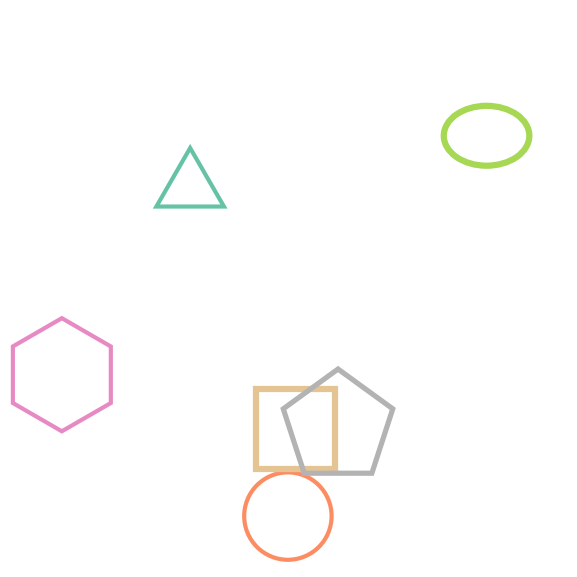[{"shape": "triangle", "thickness": 2, "radius": 0.34, "center": [0.329, 0.675]}, {"shape": "circle", "thickness": 2, "radius": 0.38, "center": [0.499, 0.105]}, {"shape": "hexagon", "thickness": 2, "radius": 0.49, "center": [0.107, 0.35]}, {"shape": "oval", "thickness": 3, "radius": 0.37, "center": [0.843, 0.764]}, {"shape": "square", "thickness": 3, "radius": 0.34, "center": [0.512, 0.256]}, {"shape": "pentagon", "thickness": 2.5, "radius": 0.5, "center": [0.585, 0.26]}]